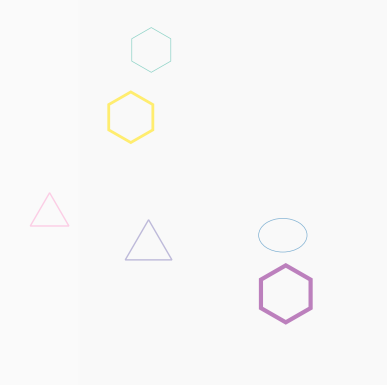[{"shape": "hexagon", "thickness": 0.5, "radius": 0.29, "center": [0.39, 0.87]}, {"shape": "triangle", "thickness": 1, "radius": 0.35, "center": [0.383, 0.36]}, {"shape": "oval", "thickness": 0.5, "radius": 0.31, "center": [0.73, 0.389]}, {"shape": "triangle", "thickness": 1, "radius": 0.29, "center": [0.128, 0.442]}, {"shape": "hexagon", "thickness": 3, "radius": 0.37, "center": [0.737, 0.237]}, {"shape": "hexagon", "thickness": 2, "radius": 0.33, "center": [0.338, 0.695]}]